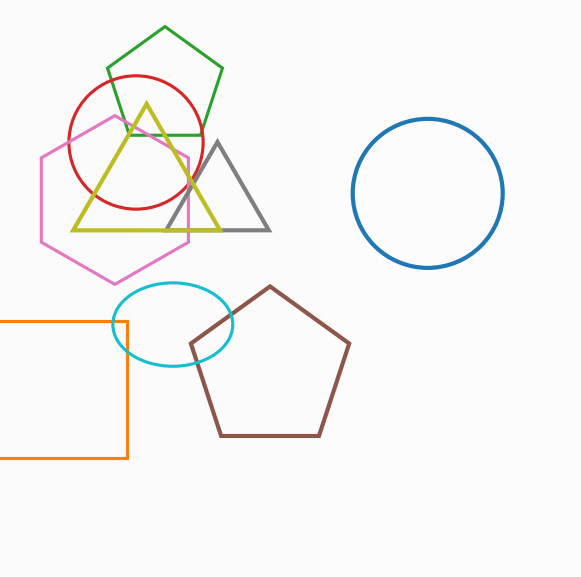[{"shape": "circle", "thickness": 2, "radius": 0.65, "center": [0.736, 0.664]}, {"shape": "square", "thickness": 1.5, "radius": 0.59, "center": [0.101, 0.325]}, {"shape": "pentagon", "thickness": 1.5, "radius": 0.52, "center": [0.284, 0.849]}, {"shape": "circle", "thickness": 1.5, "radius": 0.58, "center": [0.234, 0.752]}, {"shape": "pentagon", "thickness": 2, "radius": 0.72, "center": [0.465, 0.36]}, {"shape": "hexagon", "thickness": 1.5, "radius": 0.73, "center": [0.198, 0.653]}, {"shape": "triangle", "thickness": 2, "radius": 0.51, "center": [0.374, 0.651]}, {"shape": "triangle", "thickness": 2, "radius": 0.73, "center": [0.252, 0.673]}, {"shape": "oval", "thickness": 1.5, "radius": 0.52, "center": [0.297, 0.437]}]